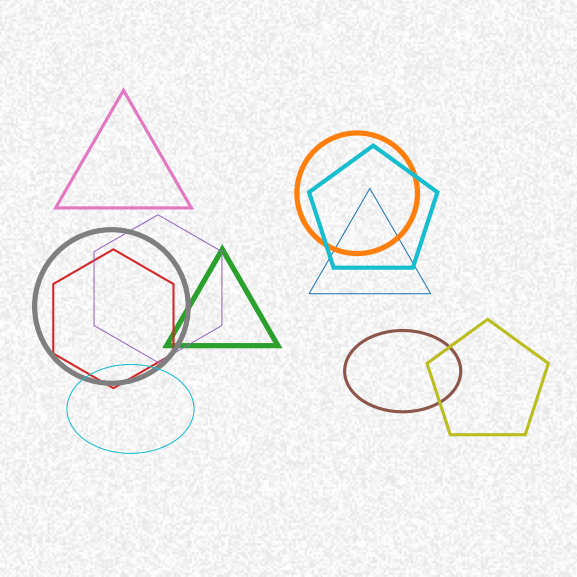[{"shape": "triangle", "thickness": 0.5, "radius": 0.61, "center": [0.64, 0.551]}, {"shape": "circle", "thickness": 2.5, "radius": 0.52, "center": [0.618, 0.664]}, {"shape": "triangle", "thickness": 2.5, "radius": 0.56, "center": [0.385, 0.456]}, {"shape": "hexagon", "thickness": 1, "radius": 0.6, "center": [0.196, 0.447]}, {"shape": "hexagon", "thickness": 0.5, "radius": 0.64, "center": [0.274, 0.499]}, {"shape": "oval", "thickness": 1.5, "radius": 0.5, "center": [0.697, 0.356]}, {"shape": "triangle", "thickness": 1.5, "radius": 0.68, "center": [0.214, 0.707]}, {"shape": "circle", "thickness": 2.5, "radius": 0.66, "center": [0.193, 0.468]}, {"shape": "pentagon", "thickness": 1.5, "radius": 0.55, "center": [0.845, 0.336]}, {"shape": "pentagon", "thickness": 2, "radius": 0.58, "center": [0.646, 0.63]}, {"shape": "oval", "thickness": 0.5, "radius": 0.55, "center": [0.226, 0.291]}]